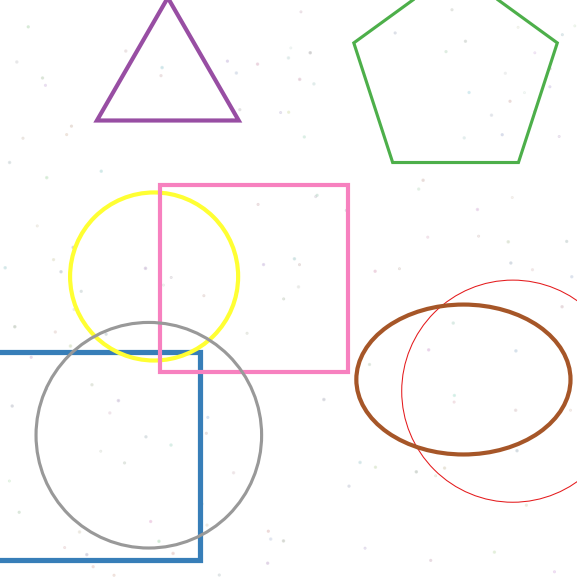[{"shape": "circle", "thickness": 0.5, "radius": 0.96, "center": [0.888, 0.322]}, {"shape": "square", "thickness": 2.5, "radius": 0.9, "center": [0.167, 0.21]}, {"shape": "pentagon", "thickness": 1.5, "radius": 0.93, "center": [0.789, 0.868]}, {"shape": "triangle", "thickness": 2, "radius": 0.71, "center": [0.291, 0.861]}, {"shape": "circle", "thickness": 2, "radius": 0.73, "center": [0.267, 0.52]}, {"shape": "oval", "thickness": 2, "radius": 0.93, "center": [0.802, 0.342]}, {"shape": "square", "thickness": 2, "radius": 0.81, "center": [0.44, 0.517]}, {"shape": "circle", "thickness": 1.5, "radius": 0.98, "center": [0.258, 0.245]}]